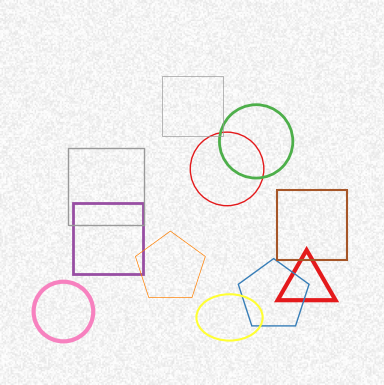[{"shape": "triangle", "thickness": 3, "radius": 0.43, "center": [0.796, 0.264]}, {"shape": "circle", "thickness": 1, "radius": 0.48, "center": [0.59, 0.561]}, {"shape": "pentagon", "thickness": 1, "radius": 0.48, "center": [0.711, 0.232]}, {"shape": "circle", "thickness": 2, "radius": 0.48, "center": [0.665, 0.633]}, {"shape": "square", "thickness": 2, "radius": 0.46, "center": [0.28, 0.381]}, {"shape": "pentagon", "thickness": 0.5, "radius": 0.48, "center": [0.443, 0.304]}, {"shape": "oval", "thickness": 1.5, "radius": 0.43, "center": [0.596, 0.176]}, {"shape": "square", "thickness": 1.5, "radius": 0.45, "center": [0.81, 0.417]}, {"shape": "circle", "thickness": 3, "radius": 0.39, "center": [0.165, 0.191]}, {"shape": "square", "thickness": 0.5, "radius": 0.39, "center": [0.5, 0.724]}, {"shape": "square", "thickness": 1, "radius": 0.5, "center": [0.275, 0.516]}]